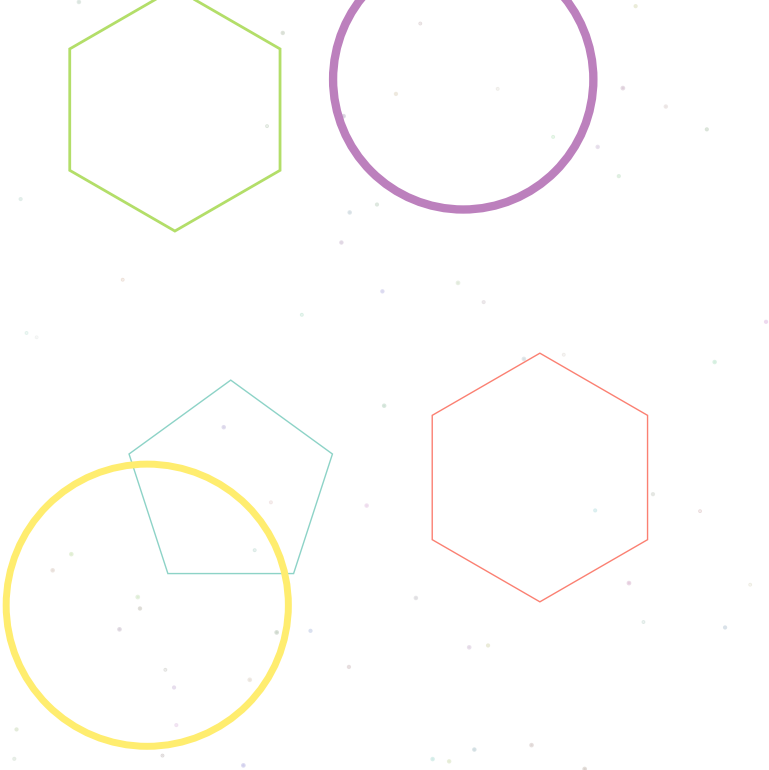[{"shape": "pentagon", "thickness": 0.5, "radius": 0.69, "center": [0.3, 0.367]}, {"shape": "hexagon", "thickness": 0.5, "radius": 0.81, "center": [0.701, 0.38]}, {"shape": "hexagon", "thickness": 1, "radius": 0.79, "center": [0.227, 0.858]}, {"shape": "circle", "thickness": 3, "radius": 0.85, "center": [0.602, 0.897]}, {"shape": "circle", "thickness": 2.5, "radius": 0.92, "center": [0.191, 0.214]}]